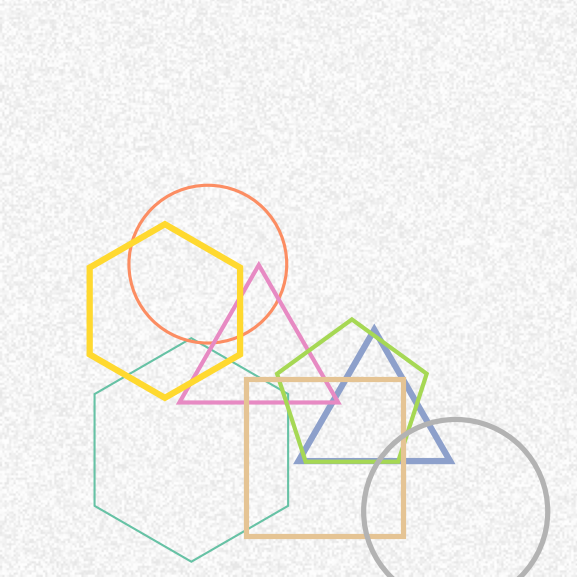[{"shape": "hexagon", "thickness": 1, "radius": 0.97, "center": [0.331, 0.22]}, {"shape": "circle", "thickness": 1.5, "radius": 0.68, "center": [0.36, 0.542]}, {"shape": "triangle", "thickness": 3, "radius": 0.76, "center": [0.648, 0.277]}, {"shape": "triangle", "thickness": 2, "radius": 0.79, "center": [0.448, 0.382]}, {"shape": "pentagon", "thickness": 2, "radius": 0.68, "center": [0.609, 0.31]}, {"shape": "hexagon", "thickness": 3, "radius": 0.75, "center": [0.286, 0.461]}, {"shape": "square", "thickness": 2.5, "radius": 0.68, "center": [0.562, 0.207]}, {"shape": "circle", "thickness": 2.5, "radius": 0.8, "center": [0.789, 0.113]}]